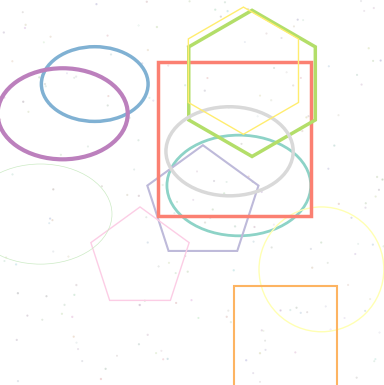[{"shape": "oval", "thickness": 2, "radius": 0.93, "center": [0.62, 0.518]}, {"shape": "circle", "thickness": 1, "radius": 0.81, "center": [0.835, 0.3]}, {"shape": "pentagon", "thickness": 1.5, "radius": 0.76, "center": [0.527, 0.471]}, {"shape": "square", "thickness": 2.5, "radius": 1.0, "center": [0.609, 0.64]}, {"shape": "oval", "thickness": 2.5, "radius": 0.69, "center": [0.246, 0.782]}, {"shape": "square", "thickness": 1.5, "radius": 0.67, "center": [0.741, 0.123]}, {"shape": "hexagon", "thickness": 2.5, "radius": 0.95, "center": [0.655, 0.783]}, {"shape": "pentagon", "thickness": 1, "radius": 0.67, "center": [0.364, 0.328]}, {"shape": "oval", "thickness": 2.5, "radius": 0.83, "center": [0.596, 0.607]}, {"shape": "oval", "thickness": 3, "radius": 0.84, "center": [0.163, 0.704]}, {"shape": "oval", "thickness": 0.5, "radius": 0.93, "center": [0.105, 0.444]}, {"shape": "hexagon", "thickness": 1, "radius": 0.83, "center": [0.632, 0.816]}]